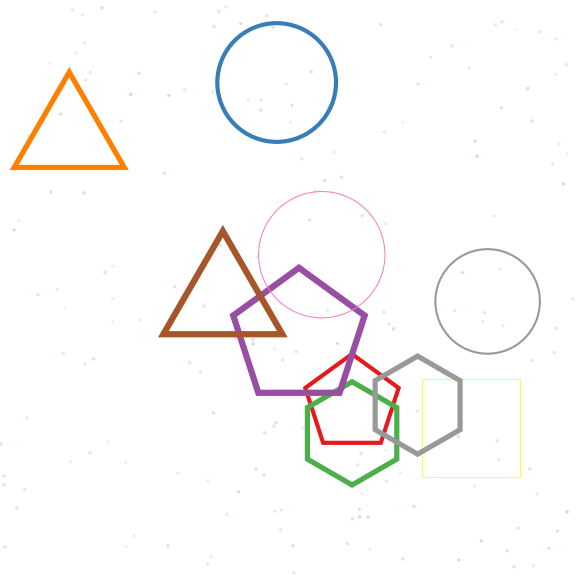[{"shape": "pentagon", "thickness": 2, "radius": 0.42, "center": [0.609, 0.301]}, {"shape": "circle", "thickness": 2, "radius": 0.51, "center": [0.479, 0.856]}, {"shape": "hexagon", "thickness": 2.5, "radius": 0.45, "center": [0.61, 0.249]}, {"shape": "pentagon", "thickness": 3, "radius": 0.6, "center": [0.518, 0.416]}, {"shape": "triangle", "thickness": 2.5, "radius": 0.55, "center": [0.12, 0.764]}, {"shape": "square", "thickness": 0.5, "radius": 0.42, "center": [0.815, 0.258]}, {"shape": "triangle", "thickness": 3, "radius": 0.59, "center": [0.386, 0.48]}, {"shape": "circle", "thickness": 0.5, "radius": 0.55, "center": [0.557, 0.558]}, {"shape": "hexagon", "thickness": 2.5, "radius": 0.42, "center": [0.723, 0.298]}, {"shape": "circle", "thickness": 1, "radius": 0.45, "center": [0.844, 0.477]}]